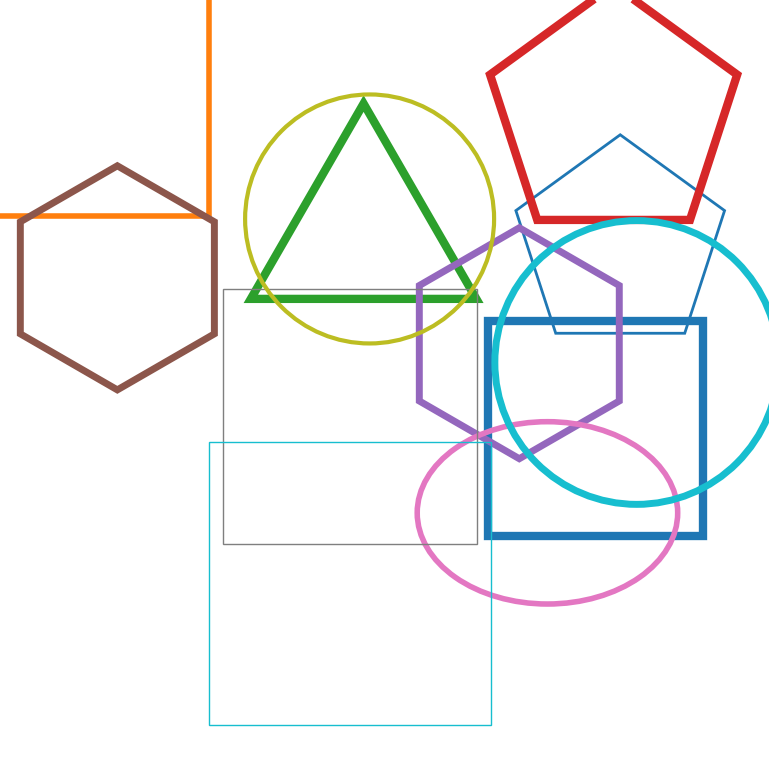[{"shape": "square", "thickness": 3, "radius": 0.7, "center": [0.773, 0.444]}, {"shape": "pentagon", "thickness": 1, "radius": 0.71, "center": [0.805, 0.682]}, {"shape": "square", "thickness": 2, "radius": 0.79, "center": [0.114, 0.876]}, {"shape": "triangle", "thickness": 3, "radius": 0.85, "center": [0.472, 0.696]}, {"shape": "pentagon", "thickness": 3, "radius": 0.84, "center": [0.797, 0.851]}, {"shape": "hexagon", "thickness": 2.5, "radius": 0.75, "center": [0.674, 0.554]}, {"shape": "hexagon", "thickness": 2.5, "radius": 0.73, "center": [0.152, 0.639]}, {"shape": "oval", "thickness": 2, "radius": 0.85, "center": [0.711, 0.334]}, {"shape": "square", "thickness": 0.5, "radius": 0.83, "center": [0.455, 0.459]}, {"shape": "circle", "thickness": 1.5, "radius": 0.81, "center": [0.48, 0.716]}, {"shape": "square", "thickness": 0.5, "radius": 0.92, "center": [0.455, 0.242]}, {"shape": "circle", "thickness": 2.5, "radius": 0.92, "center": [0.827, 0.529]}]